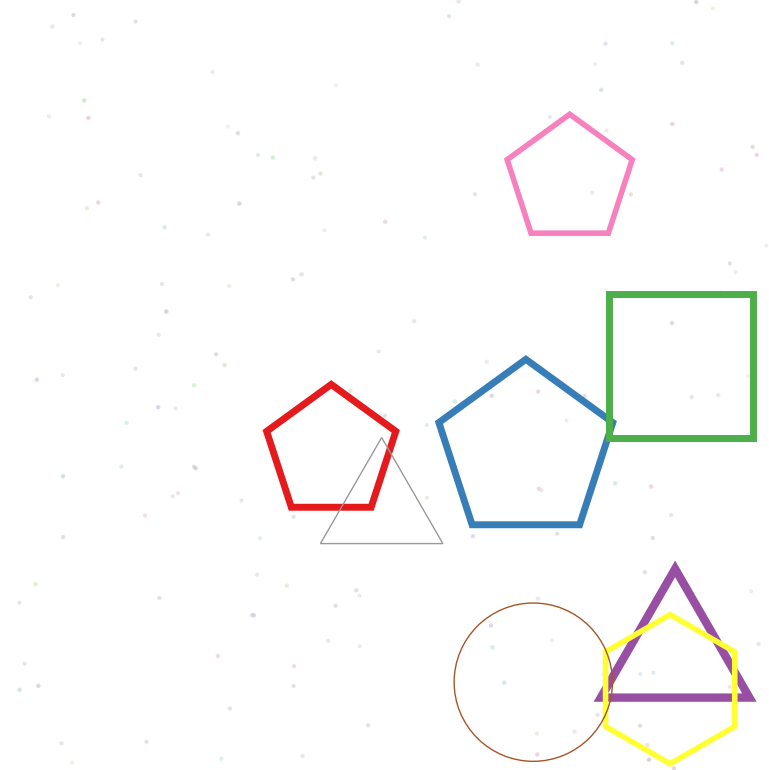[{"shape": "pentagon", "thickness": 2.5, "radius": 0.44, "center": [0.43, 0.413]}, {"shape": "pentagon", "thickness": 2.5, "radius": 0.59, "center": [0.683, 0.415]}, {"shape": "square", "thickness": 2.5, "radius": 0.47, "center": [0.885, 0.525]}, {"shape": "triangle", "thickness": 3, "radius": 0.56, "center": [0.877, 0.15]}, {"shape": "hexagon", "thickness": 2, "radius": 0.48, "center": [0.87, 0.105]}, {"shape": "circle", "thickness": 0.5, "radius": 0.51, "center": [0.693, 0.114]}, {"shape": "pentagon", "thickness": 2, "radius": 0.43, "center": [0.74, 0.766]}, {"shape": "triangle", "thickness": 0.5, "radius": 0.46, "center": [0.496, 0.34]}]